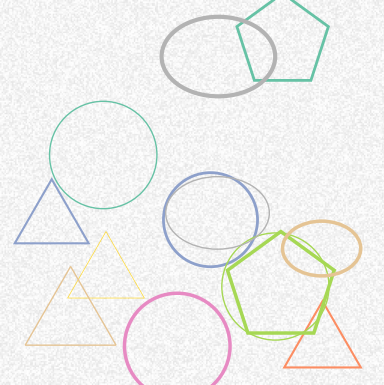[{"shape": "circle", "thickness": 1, "radius": 0.7, "center": [0.268, 0.597]}, {"shape": "pentagon", "thickness": 2, "radius": 0.62, "center": [0.734, 0.892]}, {"shape": "triangle", "thickness": 1.5, "radius": 0.57, "center": [0.838, 0.103]}, {"shape": "triangle", "thickness": 1.5, "radius": 0.55, "center": [0.134, 0.423]}, {"shape": "circle", "thickness": 2, "radius": 0.61, "center": [0.547, 0.429]}, {"shape": "circle", "thickness": 2.5, "radius": 0.69, "center": [0.46, 0.101]}, {"shape": "circle", "thickness": 1, "radius": 0.7, "center": [0.715, 0.256]}, {"shape": "pentagon", "thickness": 2.5, "radius": 0.73, "center": [0.729, 0.253]}, {"shape": "triangle", "thickness": 0.5, "radius": 0.58, "center": [0.275, 0.283]}, {"shape": "oval", "thickness": 2.5, "radius": 0.51, "center": [0.835, 0.354]}, {"shape": "triangle", "thickness": 1, "radius": 0.68, "center": [0.183, 0.172]}, {"shape": "oval", "thickness": 1, "radius": 0.67, "center": [0.565, 0.447]}, {"shape": "oval", "thickness": 3, "radius": 0.74, "center": [0.567, 0.853]}]